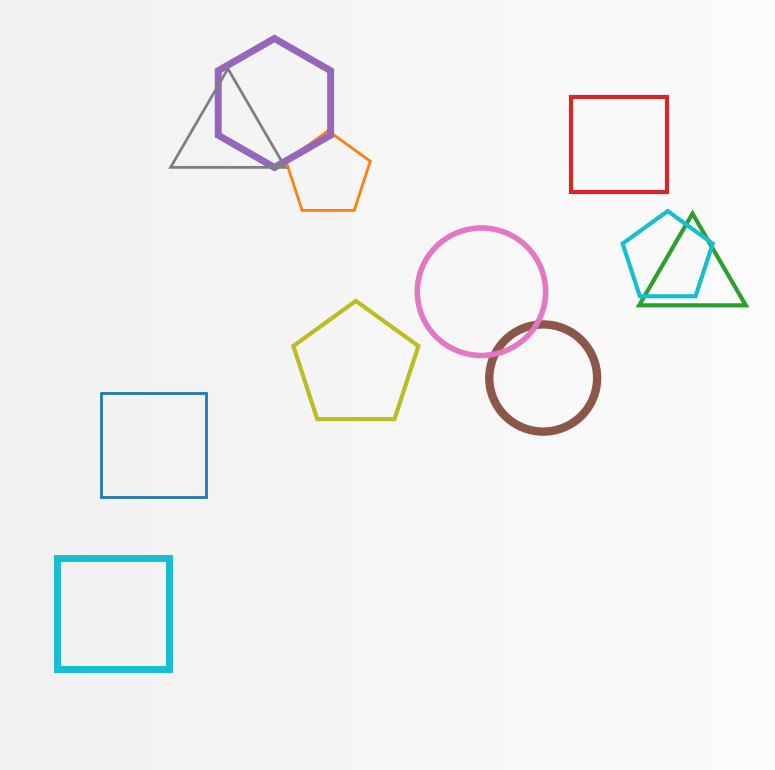[{"shape": "square", "thickness": 1, "radius": 0.34, "center": [0.198, 0.422]}, {"shape": "pentagon", "thickness": 1, "radius": 0.29, "center": [0.423, 0.773]}, {"shape": "triangle", "thickness": 1.5, "radius": 0.4, "center": [0.894, 0.643]}, {"shape": "square", "thickness": 1.5, "radius": 0.31, "center": [0.798, 0.812]}, {"shape": "hexagon", "thickness": 2.5, "radius": 0.42, "center": [0.354, 0.866]}, {"shape": "circle", "thickness": 3, "radius": 0.35, "center": [0.701, 0.509]}, {"shape": "circle", "thickness": 2, "radius": 0.41, "center": [0.621, 0.621]}, {"shape": "triangle", "thickness": 1, "radius": 0.43, "center": [0.294, 0.825]}, {"shape": "pentagon", "thickness": 1.5, "radius": 0.42, "center": [0.459, 0.524]}, {"shape": "square", "thickness": 2.5, "radius": 0.36, "center": [0.146, 0.203]}, {"shape": "pentagon", "thickness": 1.5, "radius": 0.31, "center": [0.862, 0.665]}]